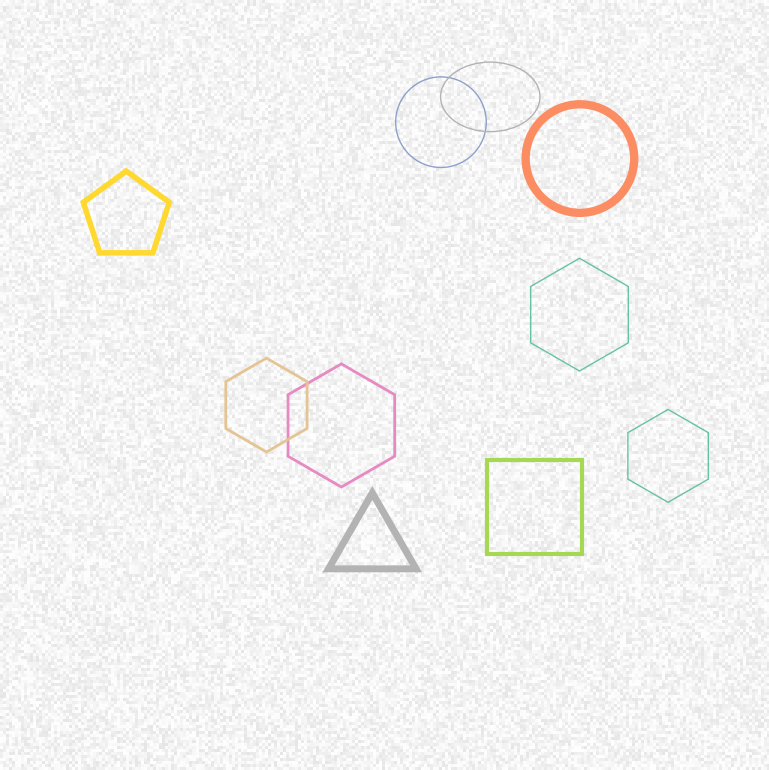[{"shape": "hexagon", "thickness": 0.5, "radius": 0.37, "center": [0.753, 0.591]}, {"shape": "hexagon", "thickness": 0.5, "radius": 0.3, "center": [0.868, 0.408]}, {"shape": "circle", "thickness": 3, "radius": 0.35, "center": [0.753, 0.794]}, {"shape": "circle", "thickness": 0.5, "radius": 0.29, "center": [0.573, 0.841]}, {"shape": "hexagon", "thickness": 1, "radius": 0.4, "center": [0.443, 0.447]}, {"shape": "square", "thickness": 1.5, "radius": 0.31, "center": [0.695, 0.342]}, {"shape": "pentagon", "thickness": 2, "radius": 0.29, "center": [0.164, 0.719]}, {"shape": "hexagon", "thickness": 1, "radius": 0.3, "center": [0.346, 0.474]}, {"shape": "triangle", "thickness": 2.5, "radius": 0.33, "center": [0.483, 0.294]}, {"shape": "oval", "thickness": 0.5, "radius": 0.32, "center": [0.637, 0.874]}]